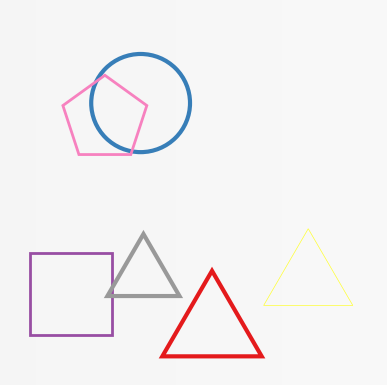[{"shape": "triangle", "thickness": 3, "radius": 0.74, "center": [0.547, 0.148]}, {"shape": "circle", "thickness": 3, "radius": 0.64, "center": [0.363, 0.732]}, {"shape": "square", "thickness": 2, "radius": 0.53, "center": [0.184, 0.237]}, {"shape": "triangle", "thickness": 0.5, "radius": 0.66, "center": [0.795, 0.273]}, {"shape": "pentagon", "thickness": 2, "radius": 0.57, "center": [0.271, 0.691]}, {"shape": "triangle", "thickness": 3, "radius": 0.54, "center": [0.37, 0.285]}]